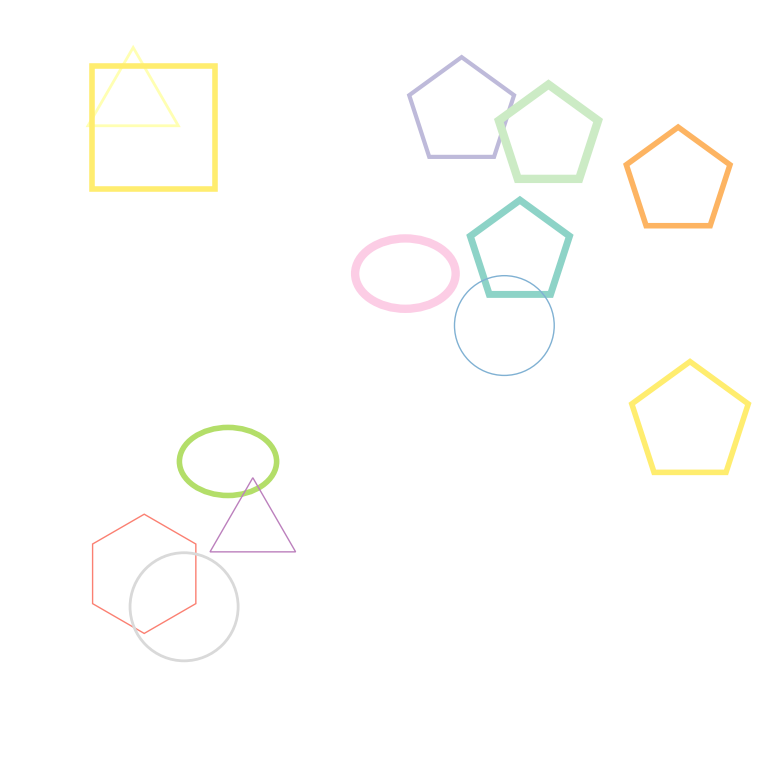[{"shape": "pentagon", "thickness": 2.5, "radius": 0.34, "center": [0.675, 0.672]}, {"shape": "triangle", "thickness": 1, "radius": 0.34, "center": [0.173, 0.871]}, {"shape": "pentagon", "thickness": 1.5, "radius": 0.36, "center": [0.6, 0.854]}, {"shape": "hexagon", "thickness": 0.5, "radius": 0.39, "center": [0.187, 0.255]}, {"shape": "circle", "thickness": 0.5, "radius": 0.32, "center": [0.655, 0.577]}, {"shape": "pentagon", "thickness": 2, "radius": 0.35, "center": [0.881, 0.764]}, {"shape": "oval", "thickness": 2, "radius": 0.32, "center": [0.296, 0.401]}, {"shape": "oval", "thickness": 3, "radius": 0.33, "center": [0.526, 0.645]}, {"shape": "circle", "thickness": 1, "radius": 0.35, "center": [0.239, 0.212]}, {"shape": "triangle", "thickness": 0.5, "radius": 0.32, "center": [0.328, 0.315]}, {"shape": "pentagon", "thickness": 3, "radius": 0.34, "center": [0.712, 0.822]}, {"shape": "pentagon", "thickness": 2, "radius": 0.4, "center": [0.896, 0.451]}, {"shape": "square", "thickness": 2, "radius": 0.4, "center": [0.199, 0.834]}]